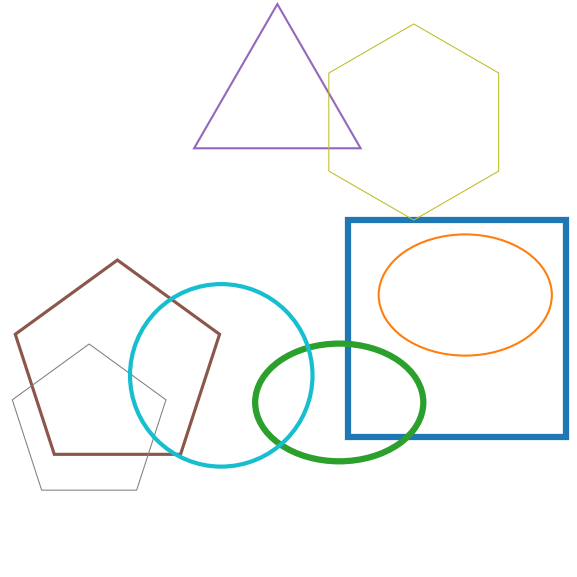[{"shape": "square", "thickness": 3, "radius": 0.94, "center": [0.791, 0.43]}, {"shape": "oval", "thickness": 1, "radius": 0.75, "center": [0.806, 0.488]}, {"shape": "oval", "thickness": 3, "radius": 0.73, "center": [0.587, 0.302]}, {"shape": "triangle", "thickness": 1, "radius": 0.83, "center": [0.48, 0.826]}, {"shape": "pentagon", "thickness": 1.5, "radius": 0.93, "center": [0.203, 0.363]}, {"shape": "pentagon", "thickness": 0.5, "radius": 0.7, "center": [0.154, 0.264]}, {"shape": "hexagon", "thickness": 0.5, "radius": 0.85, "center": [0.716, 0.788]}, {"shape": "circle", "thickness": 2, "radius": 0.79, "center": [0.383, 0.349]}]